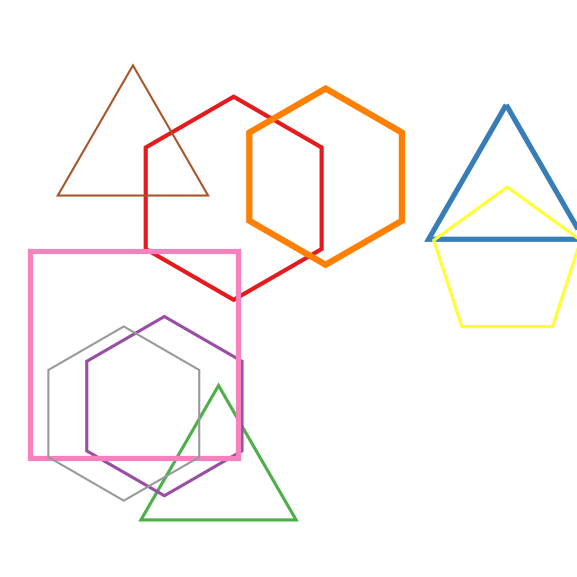[{"shape": "hexagon", "thickness": 2, "radius": 0.88, "center": [0.405, 0.656]}, {"shape": "triangle", "thickness": 2.5, "radius": 0.78, "center": [0.877, 0.662]}, {"shape": "triangle", "thickness": 1.5, "radius": 0.78, "center": [0.378, 0.176]}, {"shape": "hexagon", "thickness": 1.5, "radius": 0.78, "center": [0.285, 0.296]}, {"shape": "hexagon", "thickness": 3, "radius": 0.76, "center": [0.564, 0.693]}, {"shape": "pentagon", "thickness": 1.5, "radius": 0.67, "center": [0.878, 0.542]}, {"shape": "triangle", "thickness": 1, "radius": 0.75, "center": [0.23, 0.736]}, {"shape": "square", "thickness": 2.5, "radius": 0.9, "center": [0.232, 0.385]}, {"shape": "hexagon", "thickness": 1, "radius": 0.75, "center": [0.214, 0.283]}]